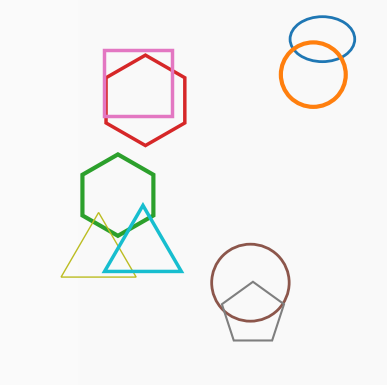[{"shape": "oval", "thickness": 2, "radius": 0.42, "center": [0.832, 0.898]}, {"shape": "circle", "thickness": 3, "radius": 0.42, "center": [0.809, 0.806]}, {"shape": "hexagon", "thickness": 3, "radius": 0.53, "center": [0.304, 0.493]}, {"shape": "hexagon", "thickness": 2.5, "radius": 0.59, "center": [0.375, 0.739]}, {"shape": "circle", "thickness": 2, "radius": 0.5, "center": [0.646, 0.266]}, {"shape": "square", "thickness": 2.5, "radius": 0.43, "center": [0.356, 0.784]}, {"shape": "pentagon", "thickness": 1.5, "radius": 0.42, "center": [0.653, 0.184]}, {"shape": "triangle", "thickness": 1, "radius": 0.56, "center": [0.254, 0.336]}, {"shape": "triangle", "thickness": 2.5, "radius": 0.57, "center": [0.369, 0.352]}]